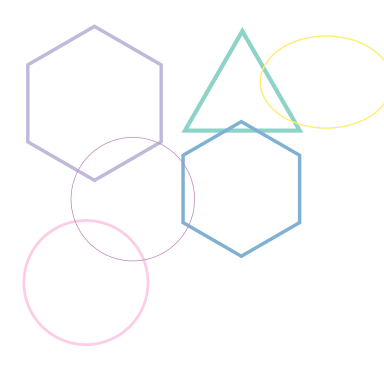[{"shape": "triangle", "thickness": 3, "radius": 0.86, "center": [0.629, 0.747]}, {"shape": "hexagon", "thickness": 2.5, "radius": 1.0, "center": [0.245, 0.732]}, {"shape": "hexagon", "thickness": 2.5, "radius": 0.87, "center": [0.627, 0.509]}, {"shape": "circle", "thickness": 2, "radius": 0.81, "center": [0.223, 0.266]}, {"shape": "circle", "thickness": 0.5, "radius": 0.8, "center": [0.345, 0.483]}, {"shape": "oval", "thickness": 1, "radius": 0.85, "center": [0.847, 0.787]}]